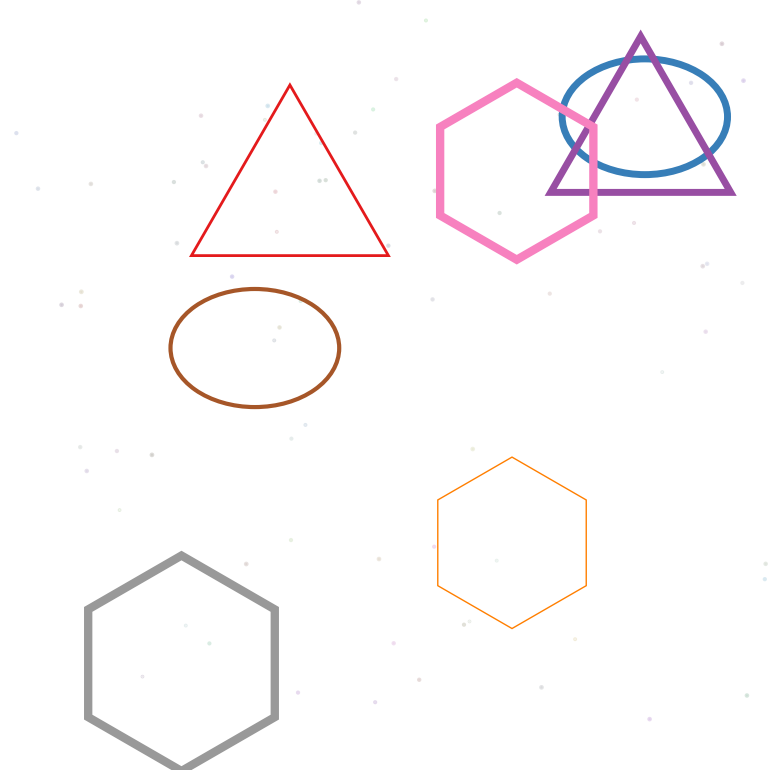[{"shape": "triangle", "thickness": 1, "radius": 0.74, "center": [0.377, 0.742]}, {"shape": "oval", "thickness": 2.5, "radius": 0.54, "center": [0.837, 0.848]}, {"shape": "triangle", "thickness": 2.5, "radius": 0.68, "center": [0.832, 0.818]}, {"shape": "hexagon", "thickness": 0.5, "radius": 0.56, "center": [0.665, 0.295]}, {"shape": "oval", "thickness": 1.5, "radius": 0.55, "center": [0.331, 0.548]}, {"shape": "hexagon", "thickness": 3, "radius": 0.57, "center": [0.671, 0.778]}, {"shape": "hexagon", "thickness": 3, "radius": 0.7, "center": [0.236, 0.139]}]